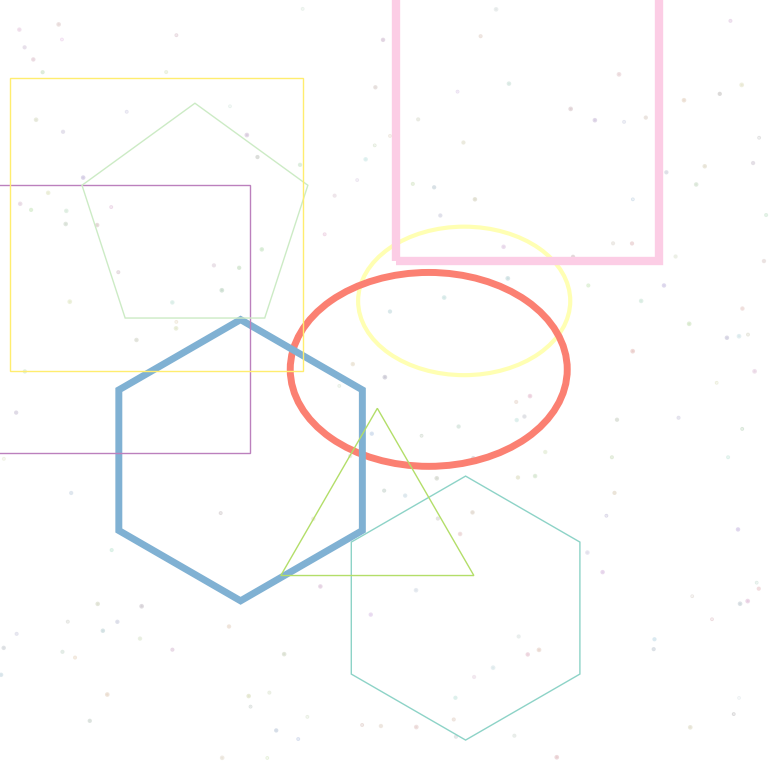[{"shape": "hexagon", "thickness": 0.5, "radius": 0.86, "center": [0.605, 0.21]}, {"shape": "oval", "thickness": 1.5, "radius": 0.69, "center": [0.603, 0.609]}, {"shape": "oval", "thickness": 2.5, "radius": 0.9, "center": [0.557, 0.52]}, {"shape": "hexagon", "thickness": 2.5, "radius": 0.91, "center": [0.312, 0.402]}, {"shape": "triangle", "thickness": 0.5, "radius": 0.72, "center": [0.49, 0.325]}, {"shape": "square", "thickness": 3, "radius": 0.85, "center": [0.685, 0.833]}, {"shape": "square", "thickness": 0.5, "radius": 0.87, "center": [0.151, 0.585]}, {"shape": "pentagon", "thickness": 0.5, "radius": 0.77, "center": [0.253, 0.712]}, {"shape": "square", "thickness": 0.5, "radius": 0.95, "center": [0.203, 0.709]}]